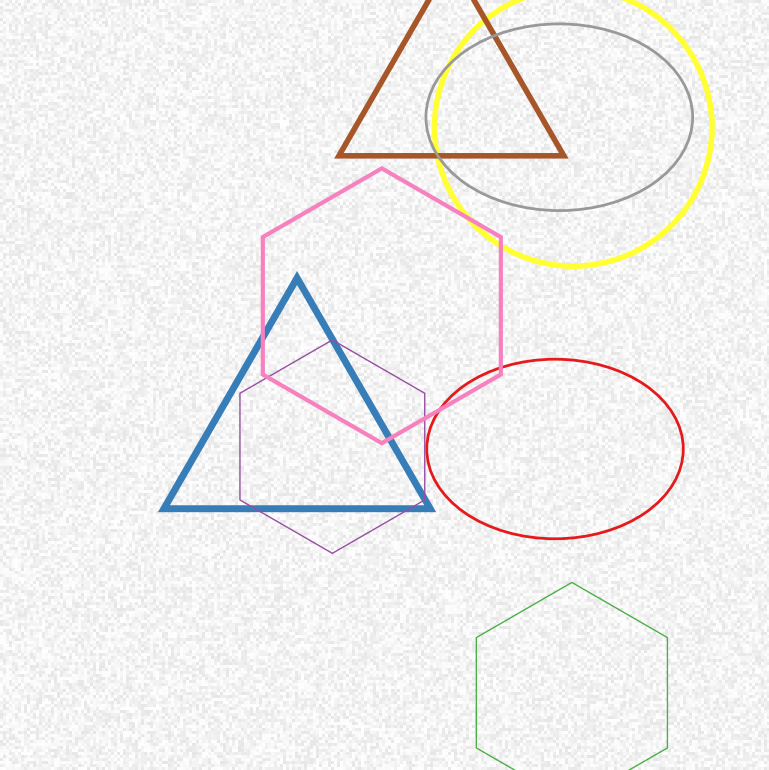[{"shape": "oval", "thickness": 1, "radius": 0.83, "center": [0.721, 0.417]}, {"shape": "triangle", "thickness": 2.5, "radius": 1.0, "center": [0.386, 0.439]}, {"shape": "hexagon", "thickness": 0.5, "radius": 0.72, "center": [0.743, 0.1]}, {"shape": "hexagon", "thickness": 0.5, "radius": 0.69, "center": [0.432, 0.42]}, {"shape": "circle", "thickness": 2, "radius": 0.9, "center": [0.744, 0.835]}, {"shape": "triangle", "thickness": 2, "radius": 0.84, "center": [0.586, 0.882]}, {"shape": "hexagon", "thickness": 1.5, "radius": 0.89, "center": [0.496, 0.603]}, {"shape": "oval", "thickness": 1, "radius": 0.87, "center": [0.726, 0.848]}]